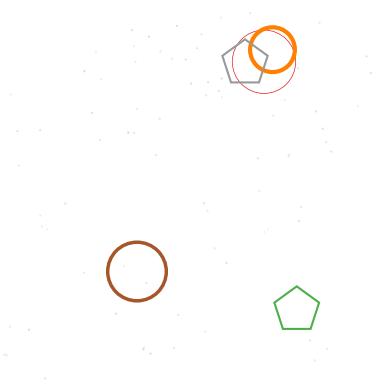[{"shape": "circle", "thickness": 0.5, "radius": 0.41, "center": [0.686, 0.84]}, {"shape": "pentagon", "thickness": 1.5, "radius": 0.31, "center": [0.771, 0.195]}, {"shape": "circle", "thickness": 3, "radius": 0.29, "center": [0.708, 0.871]}, {"shape": "circle", "thickness": 2.5, "radius": 0.38, "center": [0.356, 0.295]}, {"shape": "pentagon", "thickness": 1.5, "radius": 0.31, "center": [0.636, 0.836]}]